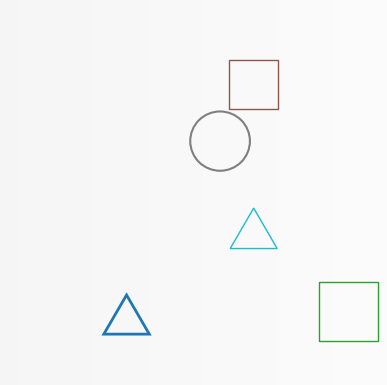[{"shape": "triangle", "thickness": 2, "radius": 0.34, "center": [0.327, 0.166]}, {"shape": "square", "thickness": 1, "radius": 0.38, "center": [0.899, 0.19]}, {"shape": "square", "thickness": 1, "radius": 0.31, "center": [0.654, 0.78]}, {"shape": "circle", "thickness": 1.5, "radius": 0.39, "center": [0.568, 0.633]}, {"shape": "triangle", "thickness": 1, "radius": 0.35, "center": [0.655, 0.389]}]